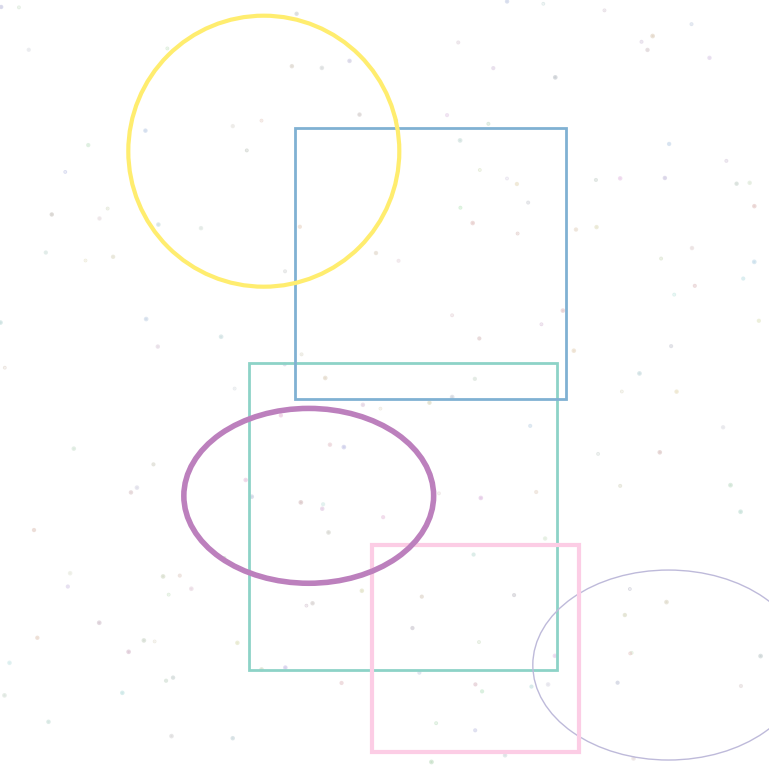[{"shape": "square", "thickness": 1, "radius": 1.0, "center": [0.523, 0.33]}, {"shape": "oval", "thickness": 0.5, "radius": 0.88, "center": [0.868, 0.136]}, {"shape": "square", "thickness": 1, "radius": 0.88, "center": [0.559, 0.658]}, {"shape": "square", "thickness": 1.5, "radius": 0.67, "center": [0.617, 0.158]}, {"shape": "oval", "thickness": 2, "radius": 0.81, "center": [0.401, 0.356]}, {"shape": "circle", "thickness": 1.5, "radius": 0.88, "center": [0.343, 0.804]}]